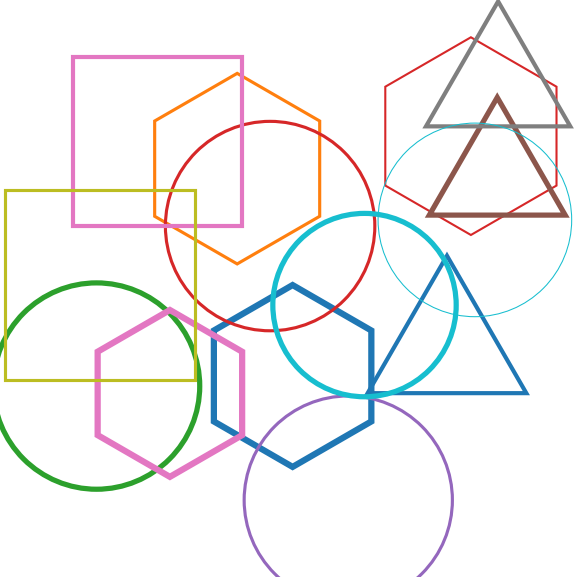[{"shape": "hexagon", "thickness": 3, "radius": 0.79, "center": [0.507, 0.348]}, {"shape": "triangle", "thickness": 2, "radius": 0.79, "center": [0.774, 0.398]}, {"shape": "hexagon", "thickness": 1.5, "radius": 0.82, "center": [0.411, 0.707]}, {"shape": "circle", "thickness": 2.5, "radius": 0.89, "center": [0.167, 0.331]}, {"shape": "circle", "thickness": 1.5, "radius": 0.91, "center": [0.468, 0.608]}, {"shape": "hexagon", "thickness": 1, "radius": 0.86, "center": [0.815, 0.763]}, {"shape": "circle", "thickness": 1.5, "radius": 0.9, "center": [0.603, 0.133]}, {"shape": "triangle", "thickness": 2.5, "radius": 0.68, "center": [0.861, 0.695]}, {"shape": "hexagon", "thickness": 3, "radius": 0.72, "center": [0.294, 0.318]}, {"shape": "square", "thickness": 2, "radius": 0.73, "center": [0.273, 0.754]}, {"shape": "triangle", "thickness": 2, "radius": 0.72, "center": [0.863, 0.852]}, {"shape": "square", "thickness": 1.5, "radius": 0.82, "center": [0.173, 0.506]}, {"shape": "circle", "thickness": 2.5, "radius": 0.79, "center": [0.631, 0.471]}, {"shape": "circle", "thickness": 0.5, "radius": 0.84, "center": [0.822, 0.618]}]